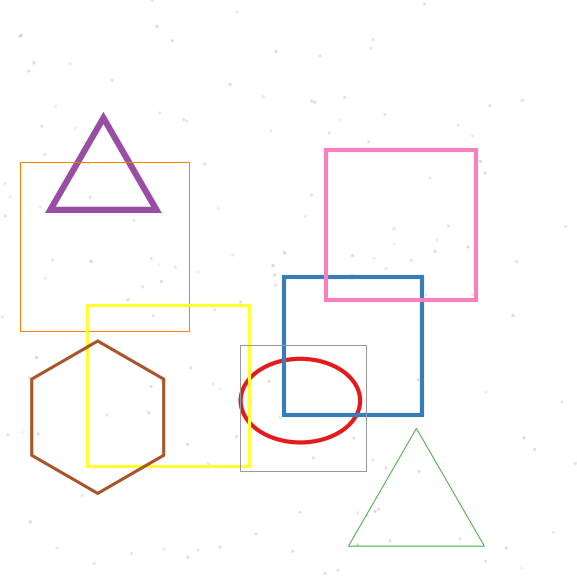[{"shape": "oval", "thickness": 2, "radius": 0.52, "center": [0.52, 0.305]}, {"shape": "square", "thickness": 2, "radius": 0.6, "center": [0.611, 0.4]}, {"shape": "triangle", "thickness": 0.5, "radius": 0.68, "center": [0.721, 0.121]}, {"shape": "triangle", "thickness": 3, "radius": 0.53, "center": [0.179, 0.689]}, {"shape": "square", "thickness": 0.5, "radius": 0.73, "center": [0.181, 0.572]}, {"shape": "square", "thickness": 1.5, "radius": 0.7, "center": [0.291, 0.332]}, {"shape": "hexagon", "thickness": 1.5, "radius": 0.66, "center": [0.169, 0.277]}, {"shape": "square", "thickness": 2, "radius": 0.65, "center": [0.695, 0.609]}, {"shape": "square", "thickness": 0.5, "radius": 0.54, "center": [0.525, 0.293]}]